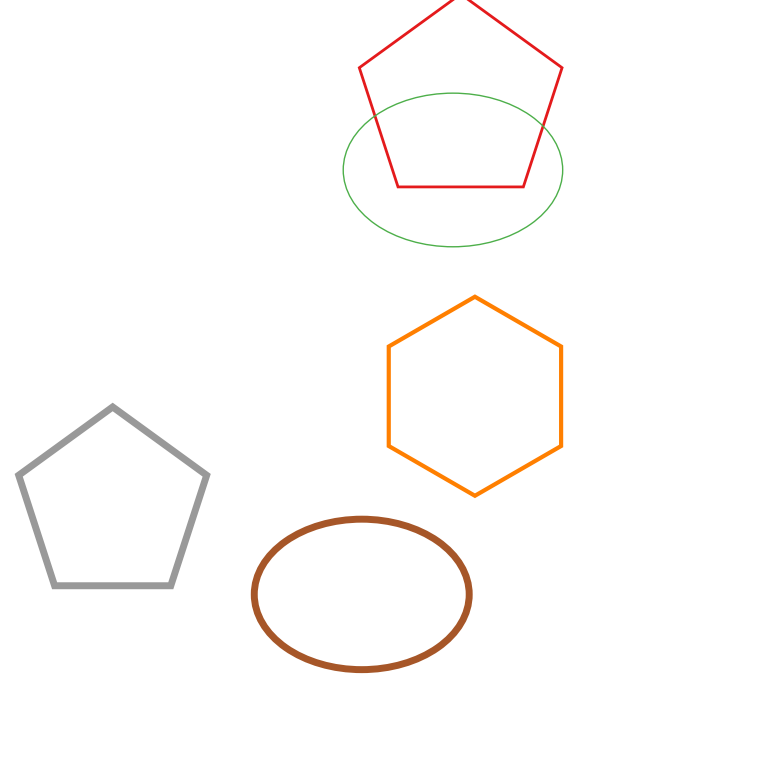[{"shape": "pentagon", "thickness": 1, "radius": 0.69, "center": [0.598, 0.869]}, {"shape": "oval", "thickness": 0.5, "radius": 0.71, "center": [0.588, 0.779]}, {"shape": "hexagon", "thickness": 1.5, "radius": 0.65, "center": [0.617, 0.485]}, {"shape": "oval", "thickness": 2.5, "radius": 0.7, "center": [0.47, 0.228]}, {"shape": "pentagon", "thickness": 2.5, "radius": 0.64, "center": [0.146, 0.343]}]